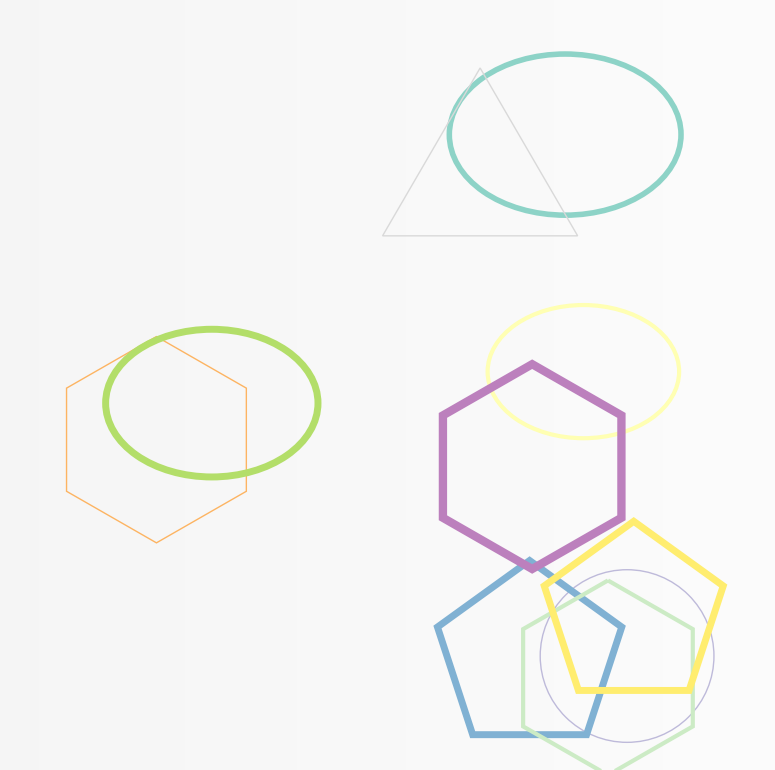[{"shape": "oval", "thickness": 2, "radius": 0.75, "center": [0.729, 0.825]}, {"shape": "oval", "thickness": 1.5, "radius": 0.62, "center": [0.753, 0.517]}, {"shape": "circle", "thickness": 0.5, "radius": 0.56, "center": [0.809, 0.148]}, {"shape": "pentagon", "thickness": 2.5, "radius": 0.63, "center": [0.683, 0.147]}, {"shape": "hexagon", "thickness": 0.5, "radius": 0.67, "center": [0.202, 0.429]}, {"shape": "oval", "thickness": 2.5, "radius": 0.69, "center": [0.273, 0.476]}, {"shape": "triangle", "thickness": 0.5, "radius": 0.73, "center": [0.619, 0.766]}, {"shape": "hexagon", "thickness": 3, "radius": 0.66, "center": [0.687, 0.394]}, {"shape": "hexagon", "thickness": 1.5, "radius": 0.63, "center": [0.784, 0.12]}, {"shape": "pentagon", "thickness": 2.5, "radius": 0.61, "center": [0.818, 0.202]}]